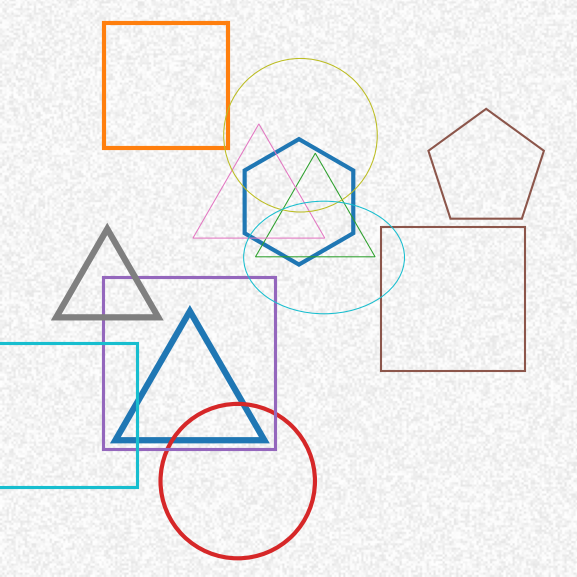[{"shape": "hexagon", "thickness": 2, "radius": 0.54, "center": [0.518, 0.65]}, {"shape": "triangle", "thickness": 3, "radius": 0.74, "center": [0.329, 0.311]}, {"shape": "square", "thickness": 2, "radius": 0.54, "center": [0.287, 0.852]}, {"shape": "triangle", "thickness": 0.5, "radius": 0.6, "center": [0.546, 0.614]}, {"shape": "circle", "thickness": 2, "radius": 0.67, "center": [0.412, 0.166]}, {"shape": "square", "thickness": 1.5, "radius": 0.74, "center": [0.327, 0.371]}, {"shape": "pentagon", "thickness": 1, "radius": 0.53, "center": [0.842, 0.706]}, {"shape": "square", "thickness": 1, "radius": 0.62, "center": [0.785, 0.481]}, {"shape": "triangle", "thickness": 0.5, "radius": 0.66, "center": [0.448, 0.653]}, {"shape": "triangle", "thickness": 3, "radius": 0.51, "center": [0.186, 0.501]}, {"shape": "circle", "thickness": 0.5, "radius": 0.66, "center": [0.52, 0.765]}, {"shape": "oval", "thickness": 0.5, "radius": 0.7, "center": [0.561, 0.553]}, {"shape": "square", "thickness": 1.5, "radius": 0.62, "center": [0.112, 0.28]}]